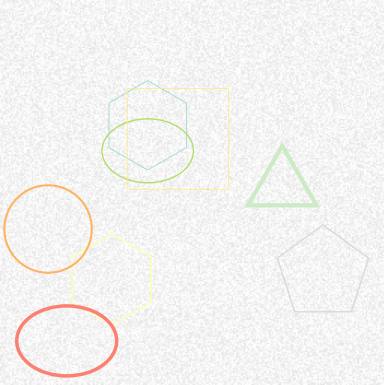[{"shape": "hexagon", "thickness": 0.5, "radius": 0.58, "center": [0.384, 0.675]}, {"shape": "hexagon", "thickness": 1, "radius": 0.59, "center": [0.29, 0.275]}, {"shape": "oval", "thickness": 2.5, "radius": 0.65, "center": [0.173, 0.115]}, {"shape": "circle", "thickness": 1.5, "radius": 0.57, "center": [0.125, 0.405]}, {"shape": "oval", "thickness": 1, "radius": 0.59, "center": [0.384, 0.608]}, {"shape": "pentagon", "thickness": 1, "radius": 0.62, "center": [0.839, 0.291]}, {"shape": "triangle", "thickness": 3, "radius": 0.52, "center": [0.733, 0.518]}, {"shape": "square", "thickness": 0.5, "radius": 0.66, "center": [0.461, 0.64]}]